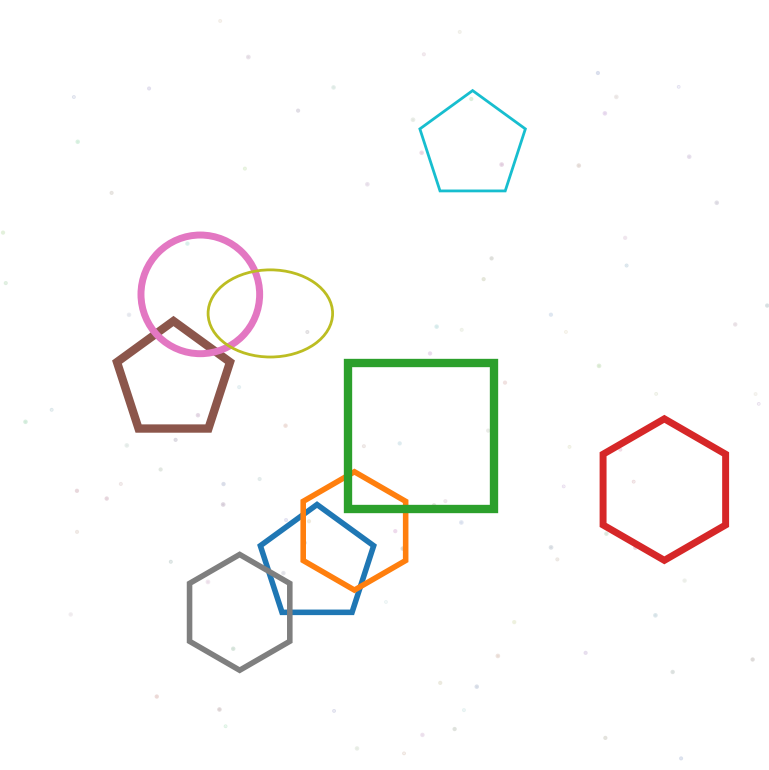[{"shape": "pentagon", "thickness": 2, "radius": 0.39, "center": [0.412, 0.267]}, {"shape": "hexagon", "thickness": 2, "radius": 0.38, "center": [0.46, 0.31]}, {"shape": "square", "thickness": 3, "radius": 0.47, "center": [0.547, 0.434]}, {"shape": "hexagon", "thickness": 2.5, "radius": 0.46, "center": [0.863, 0.364]}, {"shape": "pentagon", "thickness": 3, "radius": 0.39, "center": [0.225, 0.506]}, {"shape": "circle", "thickness": 2.5, "radius": 0.39, "center": [0.26, 0.618]}, {"shape": "hexagon", "thickness": 2, "radius": 0.38, "center": [0.311, 0.205]}, {"shape": "oval", "thickness": 1, "radius": 0.4, "center": [0.351, 0.593]}, {"shape": "pentagon", "thickness": 1, "radius": 0.36, "center": [0.614, 0.81]}]